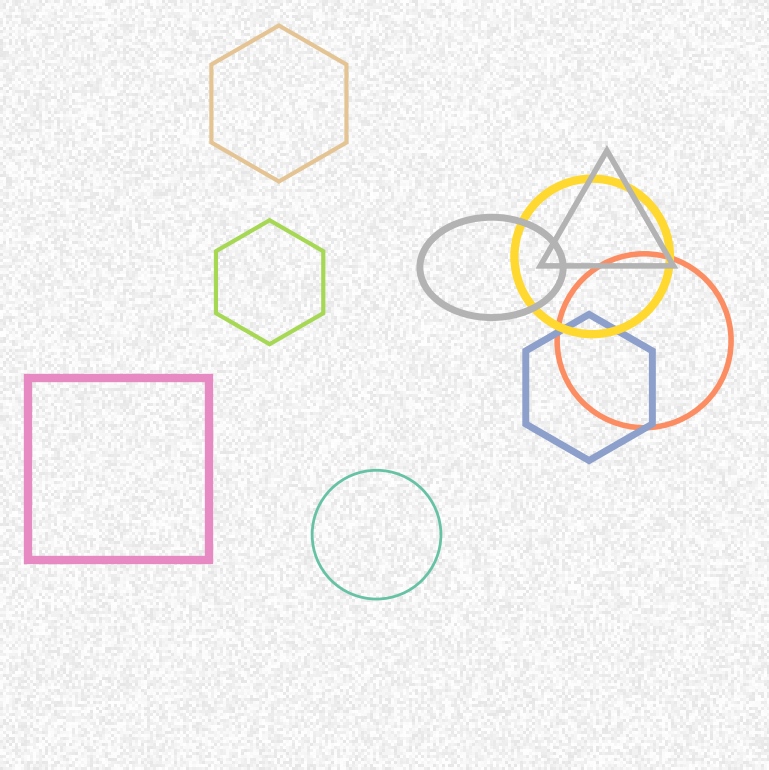[{"shape": "circle", "thickness": 1, "radius": 0.42, "center": [0.489, 0.306]}, {"shape": "circle", "thickness": 2, "radius": 0.56, "center": [0.837, 0.557]}, {"shape": "hexagon", "thickness": 2.5, "radius": 0.47, "center": [0.765, 0.497]}, {"shape": "square", "thickness": 3, "radius": 0.59, "center": [0.154, 0.391]}, {"shape": "hexagon", "thickness": 1.5, "radius": 0.4, "center": [0.35, 0.633]}, {"shape": "circle", "thickness": 3, "radius": 0.5, "center": [0.769, 0.667]}, {"shape": "hexagon", "thickness": 1.5, "radius": 0.51, "center": [0.362, 0.866]}, {"shape": "triangle", "thickness": 2, "radius": 0.5, "center": [0.788, 0.705]}, {"shape": "oval", "thickness": 2.5, "radius": 0.47, "center": [0.638, 0.653]}]